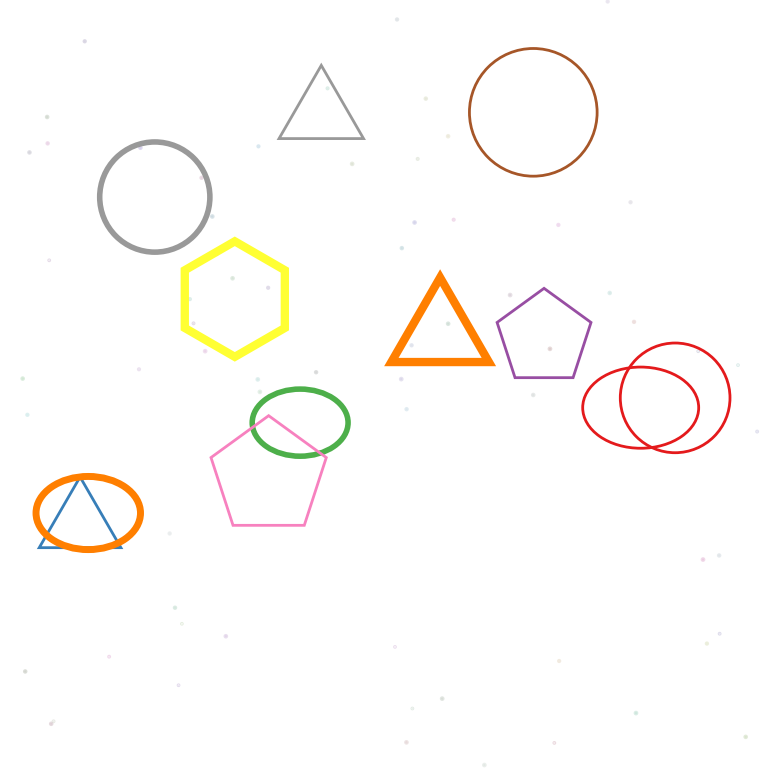[{"shape": "oval", "thickness": 1, "radius": 0.38, "center": [0.832, 0.471]}, {"shape": "circle", "thickness": 1, "radius": 0.36, "center": [0.877, 0.483]}, {"shape": "triangle", "thickness": 1, "radius": 0.31, "center": [0.104, 0.319]}, {"shape": "oval", "thickness": 2, "radius": 0.31, "center": [0.39, 0.451]}, {"shape": "pentagon", "thickness": 1, "radius": 0.32, "center": [0.707, 0.561]}, {"shape": "triangle", "thickness": 3, "radius": 0.37, "center": [0.572, 0.566]}, {"shape": "oval", "thickness": 2.5, "radius": 0.34, "center": [0.115, 0.334]}, {"shape": "hexagon", "thickness": 3, "radius": 0.38, "center": [0.305, 0.612]}, {"shape": "circle", "thickness": 1, "radius": 0.41, "center": [0.693, 0.854]}, {"shape": "pentagon", "thickness": 1, "radius": 0.39, "center": [0.349, 0.381]}, {"shape": "triangle", "thickness": 1, "radius": 0.32, "center": [0.417, 0.852]}, {"shape": "circle", "thickness": 2, "radius": 0.36, "center": [0.201, 0.744]}]